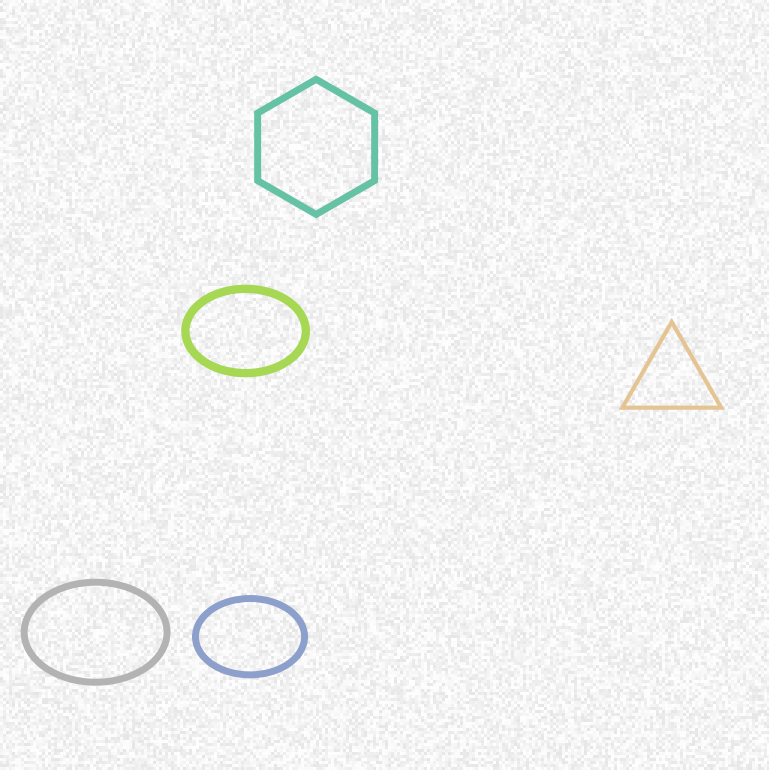[{"shape": "hexagon", "thickness": 2.5, "radius": 0.44, "center": [0.411, 0.809]}, {"shape": "oval", "thickness": 2.5, "radius": 0.35, "center": [0.325, 0.173]}, {"shape": "oval", "thickness": 3, "radius": 0.39, "center": [0.319, 0.57]}, {"shape": "triangle", "thickness": 1.5, "radius": 0.37, "center": [0.872, 0.508]}, {"shape": "oval", "thickness": 2.5, "radius": 0.46, "center": [0.124, 0.179]}]